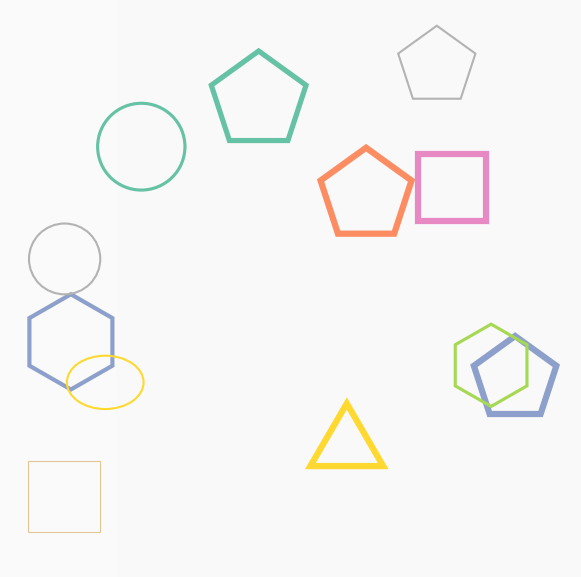[{"shape": "pentagon", "thickness": 2.5, "radius": 0.43, "center": [0.445, 0.825]}, {"shape": "circle", "thickness": 1.5, "radius": 0.38, "center": [0.243, 0.745]}, {"shape": "pentagon", "thickness": 3, "radius": 0.41, "center": [0.63, 0.661]}, {"shape": "pentagon", "thickness": 3, "radius": 0.37, "center": [0.886, 0.343]}, {"shape": "hexagon", "thickness": 2, "radius": 0.41, "center": [0.122, 0.407]}, {"shape": "square", "thickness": 3, "radius": 0.29, "center": [0.778, 0.674]}, {"shape": "hexagon", "thickness": 1.5, "radius": 0.36, "center": [0.845, 0.367]}, {"shape": "triangle", "thickness": 3, "radius": 0.36, "center": [0.597, 0.228]}, {"shape": "oval", "thickness": 1, "radius": 0.33, "center": [0.181, 0.337]}, {"shape": "square", "thickness": 0.5, "radius": 0.31, "center": [0.11, 0.14]}, {"shape": "pentagon", "thickness": 1, "radius": 0.35, "center": [0.751, 0.885]}, {"shape": "circle", "thickness": 1, "radius": 0.31, "center": [0.111, 0.551]}]